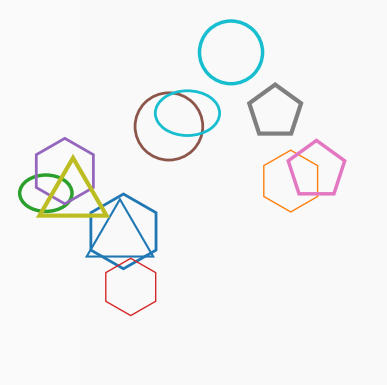[{"shape": "triangle", "thickness": 1.5, "radius": 0.5, "center": [0.31, 0.383]}, {"shape": "hexagon", "thickness": 2, "radius": 0.49, "center": [0.319, 0.399]}, {"shape": "hexagon", "thickness": 1, "radius": 0.4, "center": [0.75, 0.53]}, {"shape": "oval", "thickness": 2.5, "radius": 0.34, "center": [0.118, 0.498]}, {"shape": "hexagon", "thickness": 1, "radius": 0.37, "center": [0.337, 0.255]}, {"shape": "hexagon", "thickness": 2, "radius": 0.43, "center": [0.167, 0.556]}, {"shape": "circle", "thickness": 2, "radius": 0.44, "center": [0.436, 0.672]}, {"shape": "pentagon", "thickness": 2.5, "radius": 0.38, "center": [0.817, 0.559]}, {"shape": "pentagon", "thickness": 3, "radius": 0.35, "center": [0.71, 0.71]}, {"shape": "triangle", "thickness": 3, "radius": 0.5, "center": [0.188, 0.49]}, {"shape": "oval", "thickness": 2, "radius": 0.42, "center": [0.484, 0.706]}, {"shape": "circle", "thickness": 2.5, "radius": 0.41, "center": [0.596, 0.864]}]